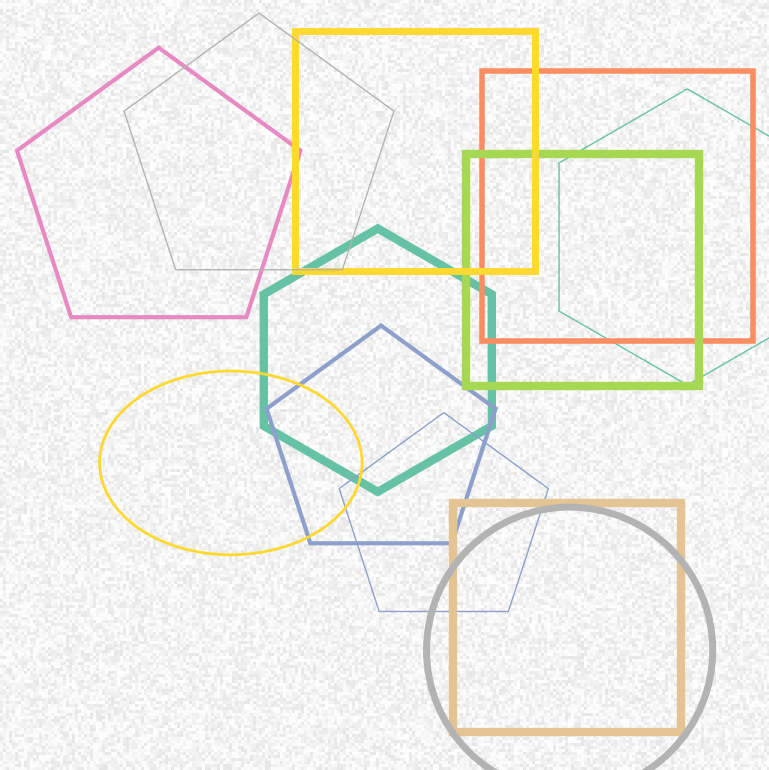[{"shape": "hexagon", "thickness": 0.5, "radius": 0.96, "center": [0.893, 0.692]}, {"shape": "hexagon", "thickness": 3, "radius": 0.85, "center": [0.491, 0.532]}, {"shape": "square", "thickness": 2, "radius": 0.88, "center": [0.802, 0.732]}, {"shape": "pentagon", "thickness": 0.5, "radius": 0.71, "center": [0.576, 0.321]}, {"shape": "pentagon", "thickness": 1.5, "radius": 0.78, "center": [0.495, 0.421]}, {"shape": "pentagon", "thickness": 1.5, "radius": 0.97, "center": [0.206, 0.745]}, {"shape": "square", "thickness": 3, "radius": 0.76, "center": [0.756, 0.649]}, {"shape": "oval", "thickness": 1, "radius": 0.85, "center": [0.3, 0.399]}, {"shape": "square", "thickness": 2.5, "radius": 0.78, "center": [0.539, 0.804]}, {"shape": "square", "thickness": 3, "radius": 0.74, "center": [0.736, 0.198]}, {"shape": "circle", "thickness": 2.5, "radius": 0.93, "center": [0.74, 0.156]}, {"shape": "pentagon", "thickness": 0.5, "radius": 0.92, "center": [0.336, 0.799]}]